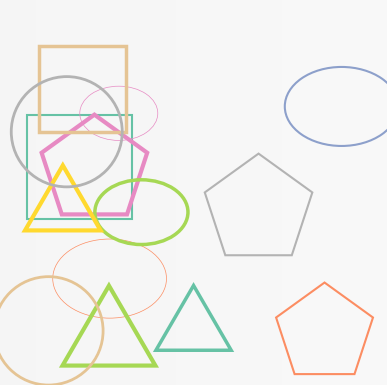[{"shape": "triangle", "thickness": 2.5, "radius": 0.56, "center": [0.499, 0.146]}, {"shape": "square", "thickness": 1.5, "radius": 0.68, "center": [0.206, 0.567]}, {"shape": "pentagon", "thickness": 1.5, "radius": 0.66, "center": [0.838, 0.135]}, {"shape": "oval", "thickness": 0.5, "radius": 0.73, "center": [0.283, 0.276]}, {"shape": "oval", "thickness": 1.5, "radius": 0.73, "center": [0.882, 0.723]}, {"shape": "pentagon", "thickness": 3, "radius": 0.72, "center": [0.244, 0.559]}, {"shape": "oval", "thickness": 0.5, "radius": 0.5, "center": [0.307, 0.706]}, {"shape": "oval", "thickness": 2.5, "radius": 0.6, "center": [0.365, 0.449]}, {"shape": "triangle", "thickness": 3, "radius": 0.69, "center": [0.281, 0.12]}, {"shape": "triangle", "thickness": 3, "radius": 0.56, "center": [0.162, 0.458]}, {"shape": "circle", "thickness": 2, "radius": 0.7, "center": [0.125, 0.141]}, {"shape": "square", "thickness": 2.5, "radius": 0.56, "center": [0.212, 0.769]}, {"shape": "circle", "thickness": 2, "radius": 0.72, "center": [0.172, 0.658]}, {"shape": "pentagon", "thickness": 1.5, "radius": 0.73, "center": [0.667, 0.455]}]